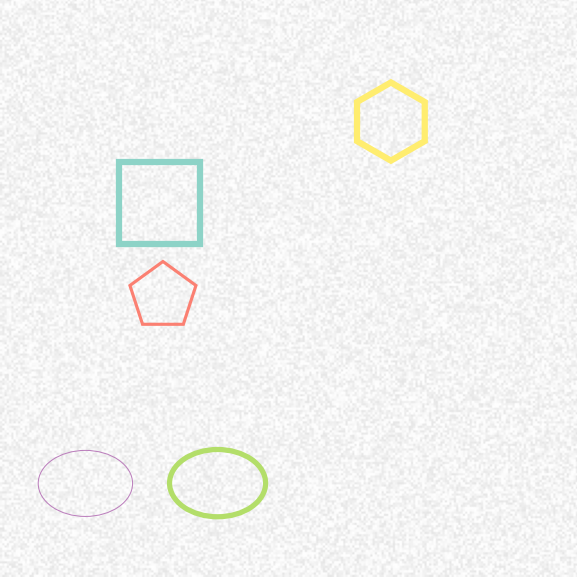[{"shape": "square", "thickness": 3, "radius": 0.35, "center": [0.276, 0.648]}, {"shape": "pentagon", "thickness": 1.5, "radius": 0.3, "center": [0.282, 0.486]}, {"shape": "oval", "thickness": 2.5, "radius": 0.42, "center": [0.377, 0.163]}, {"shape": "oval", "thickness": 0.5, "radius": 0.41, "center": [0.148, 0.162]}, {"shape": "hexagon", "thickness": 3, "radius": 0.34, "center": [0.677, 0.789]}]